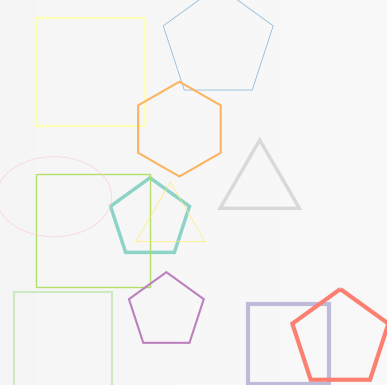[{"shape": "pentagon", "thickness": 2.5, "radius": 0.54, "center": [0.387, 0.431]}, {"shape": "square", "thickness": 1.5, "radius": 0.7, "center": [0.234, 0.813]}, {"shape": "square", "thickness": 3, "radius": 0.52, "center": [0.745, 0.106]}, {"shape": "pentagon", "thickness": 3, "radius": 0.65, "center": [0.878, 0.119]}, {"shape": "pentagon", "thickness": 0.5, "radius": 0.75, "center": [0.563, 0.887]}, {"shape": "hexagon", "thickness": 1.5, "radius": 0.62, "center": [0.463, 0.665]}, {"shape": "square", "thickness": 1, "radius": 0.73, "center": [0.239, 0.401]}, {"shape": "oval", "thickness": 0.5, "radius": 0.74, "center": [0.139, 0.489]}, {"shape": "triangle", "thickness": 2.5, "radius": 0.59, "center": [0.67, 0.518]}, {"shape": "pentagon", "thickness": 1.5, "radius": 0.51, "center": [0.429, 0.192]}, {"shape": "square", "thickness": 1.5, "radius": 0.63, "center": [0.163, 0.115]}, {"shape": "triangle", "thickness": 0.5, "radius": 0.52, "center": [0.44, 0.424]}]